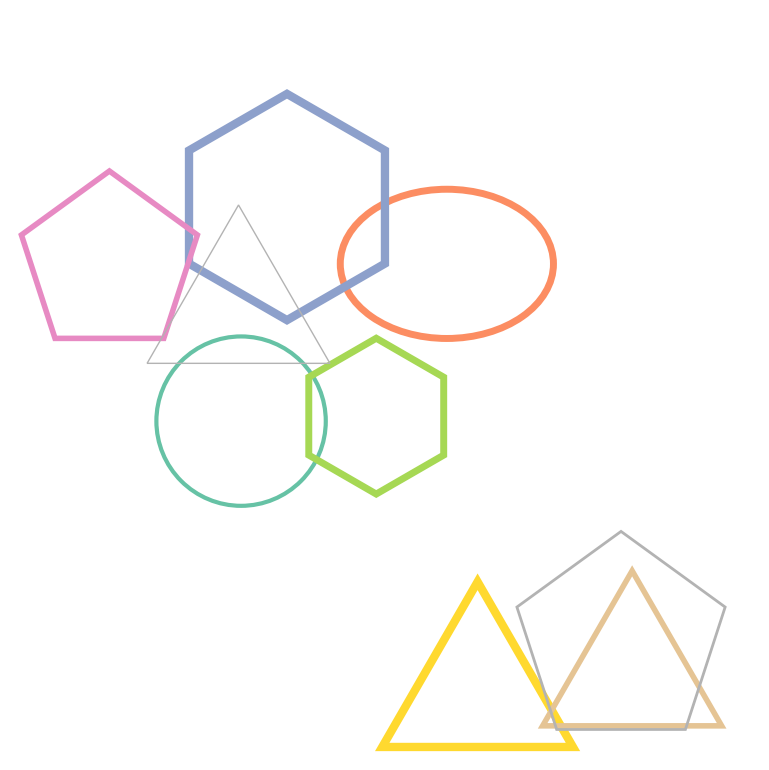[{"shape": "circle", "thickness": 1.5, "radius": 0.55, "center": [0.313, 0.453]}, {"shape": "oval", "thickness": 2.5, "radius": 0.69, "center": [0.58, 0.657]}, {"shape": "hexagon", "thickness": 3, "radius": 0.73, "center": [0.373, 0.731]}, {"shape": "pentagon", "thickness": 2, "radius": 0.6, "center": [0.142, 0.658]}, {"shape": "hexagon", "thickness": 2.5, "radius": 0.51, "center": [0.489, 0.46]}, {"shape": "triangle", "thickness": 3, "radius": 0.72, "center": [0.62, 0.101]}, {"shape": "triangle", "thickness": 2, "radius": 0.67, "center": [0.821, 0.124]}, {"shape": "pentagon", "thickness": 1, "radius": 0.71, "center": [0.807, 0.168]}, {"shape": "triangle", "thickness": 0.5, "radius": 0.69, "center": [0.31, 0.597]}]